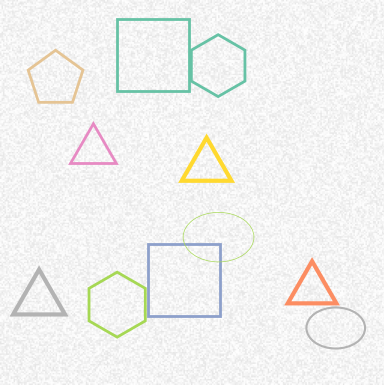[{"shape": "hexagon", "thickness": 2, "radius": 0.4, "center": [0.567, 0.83]}, {"shape": "square", "thickness": 2, "radius": 0.47, "center": [0.397, 0.857]}, {"shape": "triangle", "thickness": 3, "radius": 0.36, "center": [0.811, 0.249]}, {"shape": "square", "thickness": 2, "radius": 0.47, "center": [0.479, 0.273]}, {"shape": "triangle", "thickness": 2, "radius": 0.34, "center": [0.243, 0.61]}, {"shape": "oval", "thickness": 0.5, "radius": 0.46, "center": [0.568, 0.384]}, {"shape": "hexagon", "thickness": 2, "radius": 0.42, "center": [0.304, 0.209]}, {"shape": "triangle", "thickness": 3, "radius": 0.37, "center": [0.537, 0.568]}, {"shape": "pentagon", "thickness": 2, "radius": 0.37, "center": [0.144, 0.795]}, {"shape": "oval", "thickness": 1.5, "radius": 0.38, "center": [0.872, 0.148]}, {"shape": "triangle", "thickness": 3, "radius": 0.39, "center": [0.102, 0.222]}]